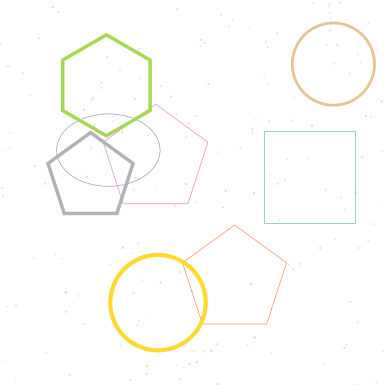[{"shape": "square", "thickness": 0.5, "radius": 0.59, "center": [0.804, 0.54]}, {"shape": "pentagon", "thickness": 0.5, "radius": 0.71, "center": [0.609, 0.274]}, {"shape": "oval", "thickness": 0.5, "radius": 0.67, "center": [0.281, 0.61]}, {"shape": "pentagon", "thickness": 0.5, "radius": 0.72, "center": [0.404, 0.586]}, {"shape": "hexagon", "thickness": 2.5, "radius": 0.66, "center": [0.276, 0.778]}, {"shape": "circle", "thickness": 3, "radius": 0.62, "center": [0.41, 0.214]}, {"shape": "circle", "thickness": 2, "radius": 0.53, "center": [0.866, 0.833]}, {"shape": "pentagon", "thickness": 2.5, "radius": 0.58, "center": [0.235, 0.539]}]